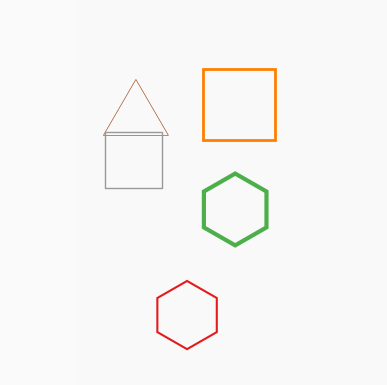[{"shape": "hexagon", "thickness": 1.5, "radius": 0.44, "center": [0.483, 0.182]}, {"shape": "hexagon", "thickness": 3, "radius": 0.47, "center": [0.607, 0.456]}, {"shape": "square", "thickness": 2, "radius": 0.46, "center": [0.617, 0.729]}, {"shape": "triangle", "thickness": 0.5, "radius": 0.48, "center": [0.351, 0.697]}, {"shape": "square", "thickness": 1, "radius": 0.37, "center": [0.344, 0.584]}]